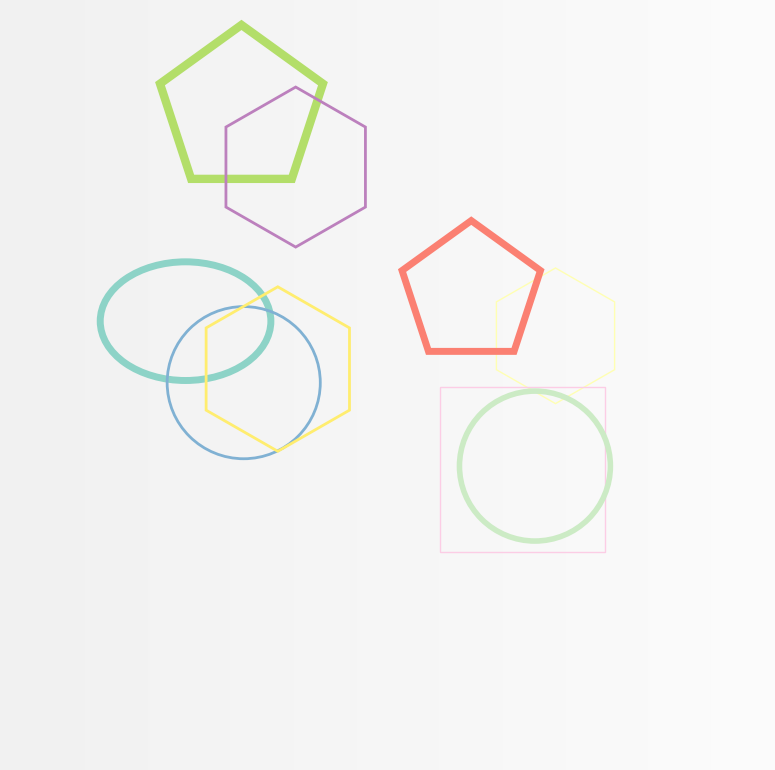[{"shape": "oval", "thickness": 2.5, "radius": 0.55, "center": [0.239, 0.583]}, {"shape": "hexagon", "thickness": 0.5, "radius": 0.44, "center": [0.717, 0.564]}, {"shape": "pentagon", "thickness": 2.5, "radius": 0.47, "center": [0.608, 0.62]}, {"shape": "circle", "thickness": 1, "radius": 0.49, "center": [0.314, 0.503]}, {"shape": "pentagon", "thickness": 3, "radius": 0.55, "center": [0.312, 0.857]}, {"shape": "square", "thickness": 0.5, "radius": 0.53, "center": [0.674, 0.39]}, {"shape": "hexagon", "thickness": 1, "radius": 0.52, "center": [0.382, 0.783]}, {"shape": "circle", "thickness": 2, "radius": 0.49, "center": [0.69, 0.395]}, {"shape": "hexagon", "thickness": 1, "radius": 0.53, "center": [0.358, 0.521]}]